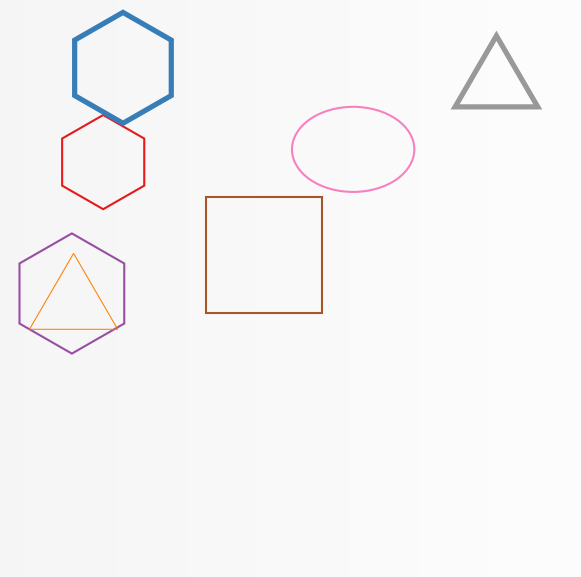[{"shape": "hexagon", "thickness": 1, "radius": 0.41, "center": [0.178, 0.718]}, {"shape": "hexagon", "thickness": 2.5, "radius": 0.48, "center": [0.212, 0.882]}, {"shape": "hexagon", "thickness": 1, "radius": 0.52, "center": [0.124, 0.491]}, {"shape": "triangle", "thickness": 0.5, "radius": 0.44, "center": [0.127, 0.473]}, {"shape": "square", "thickness": 1, "radius": 0.5, "center": [0.454, 0.558]}, {"shape": "oval", "thickness": 1, "radius": 0.53, "center": [0.608, 0.74]}, {"shape": "triangle", "thickness": 2.5, "radius": 0.41, "center": [0.854, 0.855]}]